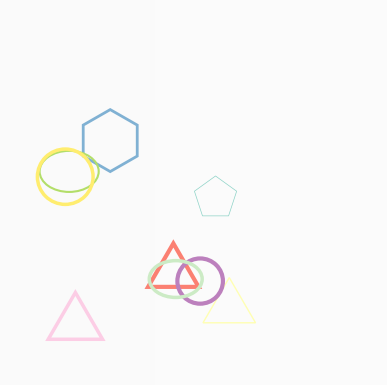[{"shape": "pentagon", "thickness": 0.5, "radius": 0.29, "center": [0.556, 0.486]}, {"shape": "triangle", "thickness": 1, "radius": 0.39, "center": [0.592, 0.201]}, {"shape": "triangle", "thickness": 3, "radius": 0.38, "center": [0.447, 0.292]}, {"shape": "hexagon", "thickness": 2, "radius": 0.4, "center": [0.284, 0.635]}, {"shape": "oval", "thickness": 1.5, "radius": 0.38, "center": [0.178, 0.555]}, {"shape": "triangle", "thickness": 2.5, "radius": 0.4, "center": [0.195, 0.159]}, {"shape": "circle", "thickness": 3, "radius": 0.29, "center": [0.517, 0.27]}, {"shape": "oval", "thickness": 2.5, "radius": 0.34, "center": [0.453, 0.275]}, {"shape": "circle", "thickness": 2.5, "radius": 0.36, "center": [0.168, 0.541]}]